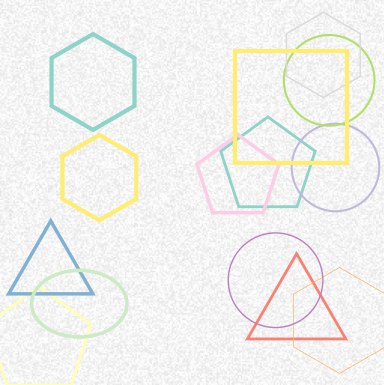[{"shape": "hexagon", "thickness": 3, "radius": 0.62, "center": [0.242, 0.787]}, {"shape": "pentagon", "thickness": 2, "radius": 0.64, "center": [0.696, 0.567]}, {"shape": "pentagon", "thickness": 2, "radius": 0.71, "center": [0.101, 0.114]}, {"shape": "circle", "thickness": 1.5, "radius": 0.57, "center": [0.871, 0.565]}, {"shape": "triangle", "thickness": 2, "radius": 0.74, "center": [0.77, 0.193]}, {"shape": "triangle", "thickness": 2.5, "radius": 0.63, "center": [0.132, 0.3]}, {"shape": "hexagon", "thickness": 0.5, "radius": 0.69, "center": [0.882, 0.168]}, {"shape": "circle", "thickness": 1.5, "radius": 0.59, "center": [0.855, 0.791]}, {"shape": "pentagon", "thickness": 2.5, "radius": 0.56, "center": [0.618, 0.538]}, {"shape": "hexagon", "thickness": 1, "radius": 0.55, "center": [0.84, 0.857]}, {"shape": "circle", "thickness": 1, "radius": 0.61, "center": [0.716, 0.272]}, {"shape": "oval", "thickness": 2.5, "radius": 0.62, "center": [0.206, 0.211]}, {"shape": "square", "thickness": 3, "radius": 0.72, "center": [0.755, 0.722]}, {"shape": "hexagon", "thickness": 3, "radius": 0.55, "center": [0.258, 0.539]}]